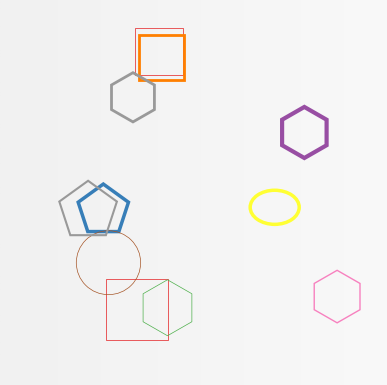[{"shape": "square", "thickness": 0.5, "radius": 0.31, "center": [0.41, 0.866]}, {"shape": "square", "thickness": 0.5, "radius": 0.4, "center": [0.354, 0.197]}, {"shape": "pentagon", "thickness": 2.5, "radius": 0.34, "center": [0.267, 0.454]}, {"shape": "hexagon", "thickness": 0.5, "radius": 0.36, "center": [0.432, 0.201]}, {"shape": "hexagon", "thickness": 3, "radius": 0.33, "center": [0.785, 0.656]}, {"shape": "square", "thickness": 2, "radius": 0.29, "center": [0.416, 0.851]}, {"shape": "oval", "thickness": 2.5, "radius": 0.32, "center": [0.709, 0.462]}, {"shape": "circle", "thickness": 0.5, "radius": 0.42, "center": [0.28, 0.318]}, {"shape": "hexagon", "thickness": 1, "radius": 0.34, "center": [0.87, 0.23]}, {"shape": "pentagon", "thickness": 1.5, "radius": 0.39, "center": [0.227, 0.452]}, {"shape": "hexagon", "thickness": 2, "radius": 0.32, "center": [0.343, 0.747]}]